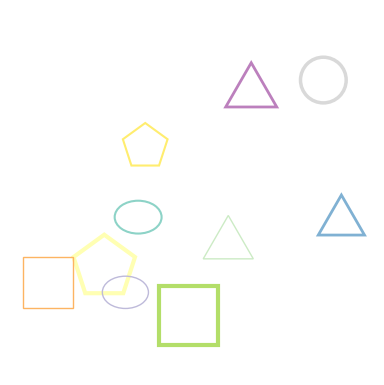[{"shape": "oval", "thickness": 1.5, "radius": 0.3, "center": [0.359, 0.436]}, {"shape": "pentagon", "thickness": 3, "radius": 0.42, "center": [0.271, 0.306]}, {"shape": "oval", "thickness": 1, "radius": 0.3, "center": [0.326, 0.241]}, {"shape": "triangle", "thickness": 2, "radius": 0.35, "center": [0.887, 0.424]}, {"shape": "square", "thickness": 1, "radius": 0.33, "center": [0.125, 0.266]}, {"shape": "square", "thickness": 3, "radius": 0.38, "center": [0.491, 0.182]}, {"shape": "circle", "thickness": 2.5, "radius": 0.3, "center": [0.84, 0.792]}, {"shape": "triangle", "thickness": 2, "radius": 0.38, "center": [0.653, 0.76]}, {"shape": "triangle", "thickness": 1, "radius": 0.38, "center": [0.593, 0.365]}, {"shape": "pentagon", "thickness": 1.5, "radius": 0.31, "center": [0.377, 0.619]}]